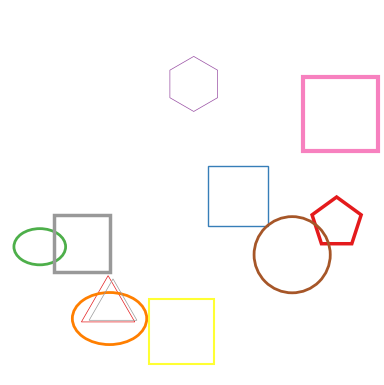[{"shape": "pentagon", "thickness": 2.5, "radius": 0.34, "center": [0.874, 0.421]}, {"shape": "triangle", "thickness": 0.5, "radius": 0.4, "center": [0.281, 0.204]}, {"shape": "square", "thickness": 1, "radius": 0.39, "center": [0.619, 0.492]}, {"shape": "oval", "thickness": 2, "radius": 0.34, "center": [0.103, 0.359]}, {"shape": "hexagon", "thickness": 0.5, "radius": 0.36, "center": [0.503, 0.782]}, {"shape": "oval", "thickness": 2, "radius": 0.48, "center": [0.284, 0.173]}, {"shape": "square", "thickness": 1.5, "radius": 0.42, "center": [0.472, 0.139]}, {"shape": "circle", "thickness": 2, "radius": 0.49, "center": [0.759, 0.338]}, {"shape": "square", "thickness": 3, "radius": 0.48, "center": [0.884, 0.704]}, {"shape": "square", "thickness": 2.5, "radius": 0.36, "center": [0.213, 0.368]}, {"shape": "triangle", "thickness": 0.5, "radius": 0.36, "center": [0.294, 0.204]}]